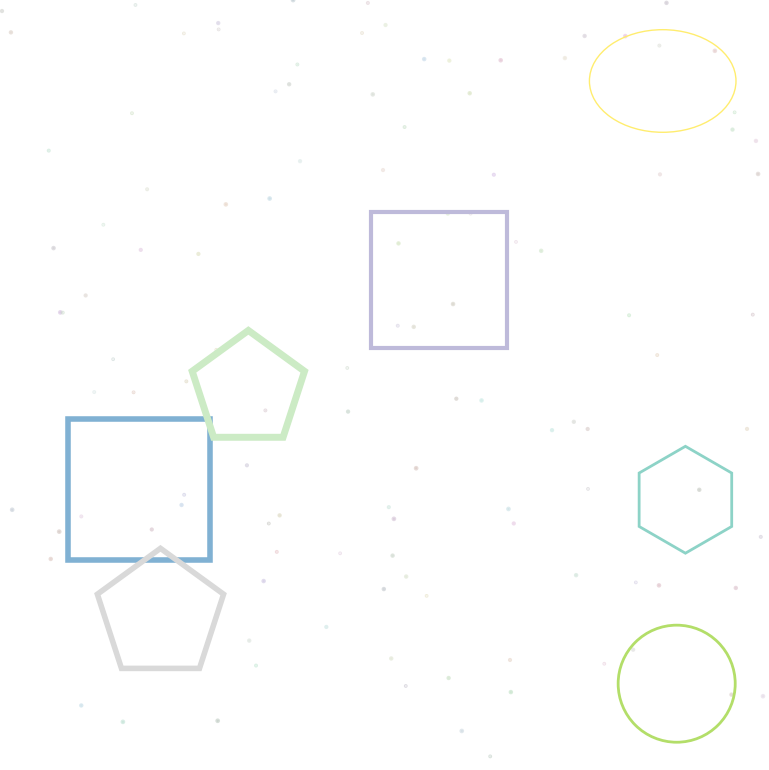[{"shape": "hexagon", "thickness": 1, "radius": 0.35, "center": [0.89, 0.351]}, {"shape": "square", "thickness": 1.5, "radius": 0.44, "center": [0.57, 0.636]}, {"shape": "square", "thickness": 2, "radius": 0.46, "center": [0.181, 0.364]}, {"shape": "circle", "thickness": 1, "radius": 0.38, "center": [0.879, 0.112]}, {"shape": "pentagon", "thickness": 2, "radius": 0.43, "center": [0.208, 0.202]}, {"shape": "pentagon", "thickness": 2.5, "radius": 0.38, "center": [0.323, 0.494]}, {"shape": "oval", "thickness": 0.5, "radius": 0.48, "center": [0.861, 0.895]}]